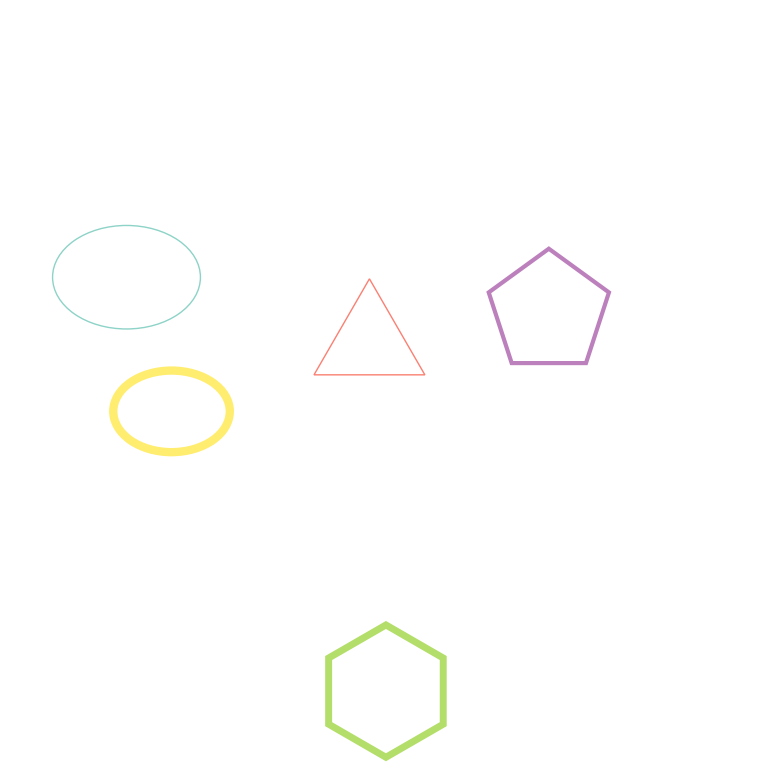[{"shape": "oval", "thickness": 0.5, "radius": 0.48, "center": [0.164, 0.64]}, {"shape": "triangle", "thickness": 0.5, "radius": 0.42, "center": [0.48, 0.555]}, {"shape": "hexagon", "thickness": 2.5, "radius": 0.43, "center": [0.501, 0.102]}, {"shape": "pentagon", "thickness": 1.5, "radius": 0.41, "center": [0.713, 0.595]}, {"shape": "oval", "thickness": 3, "radius": 0.38, "center": [0.223, 0.466]}]